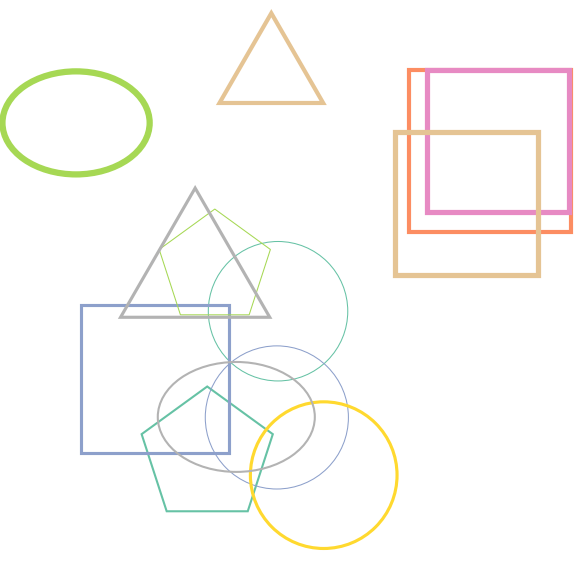[{"shape": "pentagon", "thickness": 1, "radius": 0.6, "center": [0.359, 0.21]}, {"shape": "circle", "thickness": 0.5, "radius": 0.6, "center": [0.481, 0.46]}, {"shape": "square", "thickness": 2, "radius": 0.7, "center": [0.848, 0.738]}, {"shape": "circle", "thickness": 0.5, "radius": 0.62, "center": [0.479, 0.276]}, {"shape": "square", "thickness": 1.5, "radius": 0.64, "center": [0.268, 0.343]}, {"shape": "square", "thickness": 2.5, "radius": 0.62, "center": [0.862, 0.756]}, {"shape": "pentagon", "thickness": 0.5, "radius": 0.51, "center": [0.372, 0.536]}, {"shape": "oval", "thickness": 3, "radius": 0.64, "center": [0.132, 0.786]}, {"shape": "circle", "thickness": 1.5, "radius": 0.63, "center": [0.561, 0.176]}, {"shape": "triangle", "thickness": 2, "radius": 0.52, "center": [0.47, 0.873]}, {"shape": "square", "thickness": 2.5, "radius": 0.62, "center": [0.808, 0.647]}, {"shape": "triangle", "thickness": 1.5, "radius": 0.75, "center": [0.338, 0.524]}, {"shape": "oval", "thickness": 1, "radius": 0.68, "center": [0.409, 0.277]}]